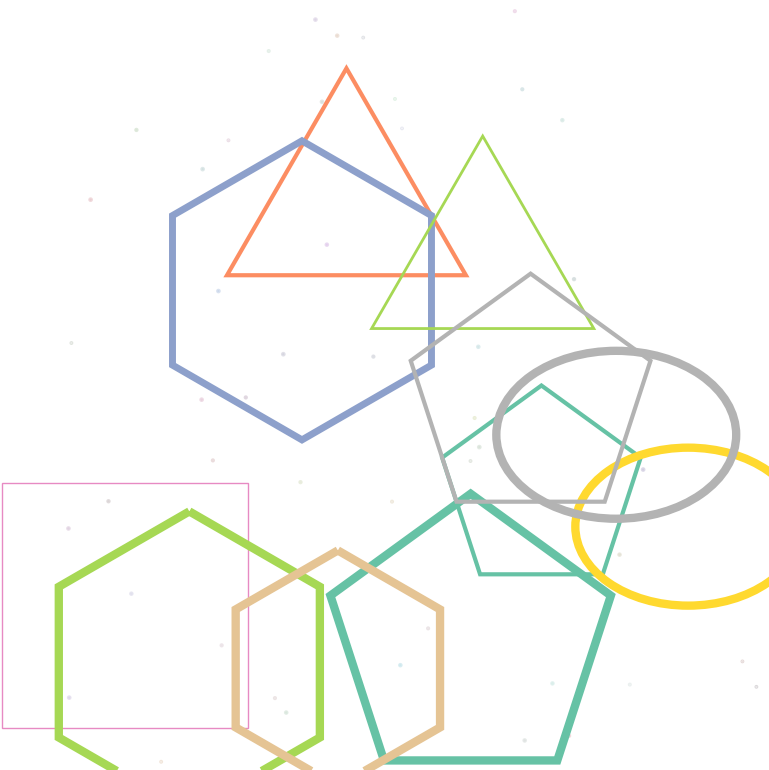[{"shape": "pentagon", "thickness": 1.5, "radius": 0.68, "center": [0.703, 0.364]}, {"shape": "pentagon", "thickness": 3, "radius": 0.96, "center": [0.611, 0.167]}, {"shape": "triangle", "thickness": 1.5, "radius": 0.9, "center": [0.45, 0.732]}, {"shape": "hexagon", "thickness": 2.5, "radius": 0.97, "center": [0.392, 0.623]}, {"shape": "square", "thickness": 0.5, "radius": 0.8, "center": [0.162, 0.214]}, {"shape": "hexagon", "thickness": 3, "radius": 0.98, "center": [0.246, 0.14]}, {"shape": "triangle", "thickness": 1, "radius": 0.83, "center": [0.627, 0.657]}, {"shape": "oval", "thickness": 3, "radius": 0.73, "center": [0.894, 0.316]}, {"shape": "hexagon", "thickness": 3, "radius": 0.77, "center": [0.439, 0.132]}, {"shape": "oval", "thickness": 3, "radius": 0.78, "center": [0.8, 0.435]}, {"shape": "pentagon", "thickness": 1.5, "radius": 0.82, "center": [0.689, 0.481]}]